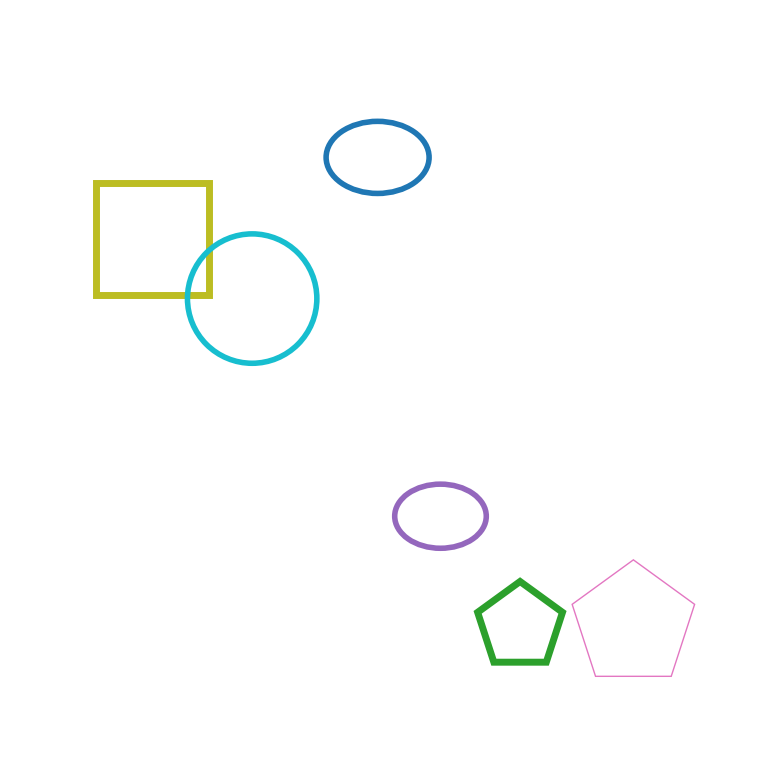[{"shape": "oval", "thickness": 2, "radius": 0.33, "center": [0.49, 0.796]}, {"shape": "pentagon", "thickness": 2.5, "radius": 0.29, "center": [0.675, 0.187]}, {"shape": "oval", "thickness": 2, "radius": 0.3, "center": [0.572, 0.33]}, {"shape": "pentagon", "thickness": 0.5, "radius": 0.42, "center": [0.823, 0.189]}, {"shape": "square", "thickness": 2.5, "radius": 0.36, "center": [0.198, 0.69]}, {"shape": "circle", "thickness": 2, "radius": 0.42, "center": [0.327, 0.612]}]